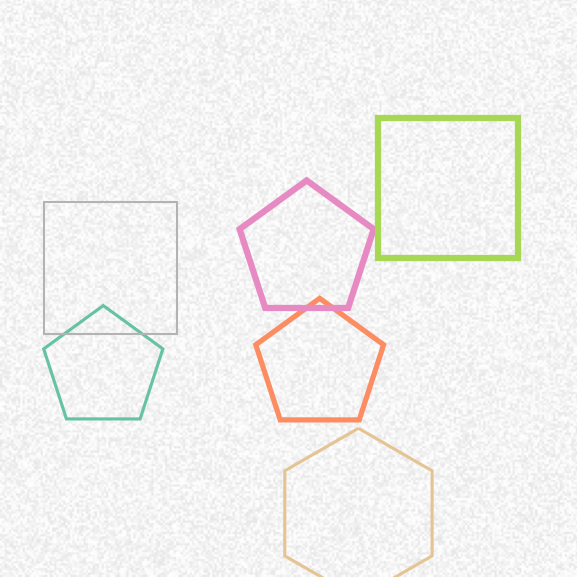[{"shape": "pentagon", "thickness": 1.5, "radius": 0.54, "center": [0.179, 0.361]}, {"shape": "pentagon", "thickness": 2.5, "radius": 0.58, "center": [0.554, 0.366]}, {"shape": "pentagon", "thickness": 3, "radius": 0.61, "center": [0.531, 0.565]}, {"shape": "square", "thickness": 3, "radius": 0.61, "center": [0.776, 0.674]}, {"shape": "hexagon", "thickness": 1.5, "radius": 0.74, "center": [0.621, 0.11]}, {"shape": "square", "thickness": 1, "radius": 0.57, "center": [0.192, 0.535]}]